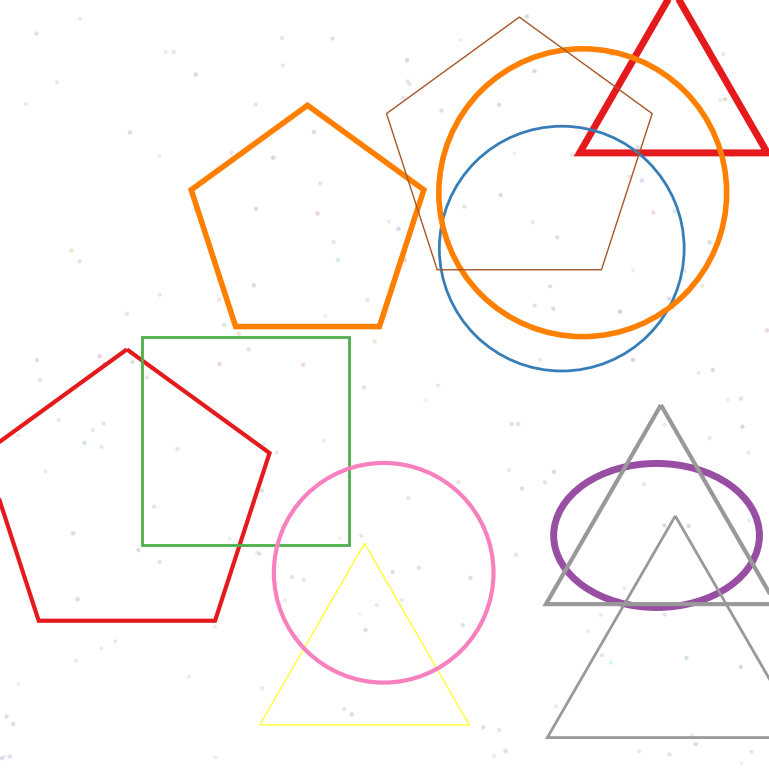[{"shape": "triangle", "thickness": 2.5, "radius": 0.7, "center": [0.875, 0.872]}, {"shape": "pentagon", "thickness": 1.5, "radius": 0.97, "center": [0.165, 0.351]}, {"shape": "circle", "thickness": 1, "radius": 0.79, "center": [0.73, 0.677]}, {"shape": "square", "thickness": 1, "radius": 0.67, "center": [0.319, 0.427]}, {"shape": "oval", "thickness": 2.5, "radius": 0.67, "center": [0.853, 0.305]}, {"shape": "circle", "thickness": 2, "radius": 0.93, "center": [0.757, 0.75]}, {"shape": "pentagon", "thickness": 2, "radius": 0.79, "center": [0.399, 0.704]}, {"shape": "triangle", "thickness": 0.5, "radius": 0.79, "center": [0.473, 0.137]}, {"shape": "pentagon", "thickness": 0.5, "radius": 0.91, "center": [0.674, 0.796]}, {"shape": "circle", "thickness": 1.5, "radius": 0.71, "center": [0.498, 0.256]}, {"shape": "triangle", "thickness": 1.5, "radius": 0.86, "center": [0.858, 0.302]}, {"shape": "triangle", "thickness": 1, "radius": 0.96, "center": [0.877, 0.138]}]